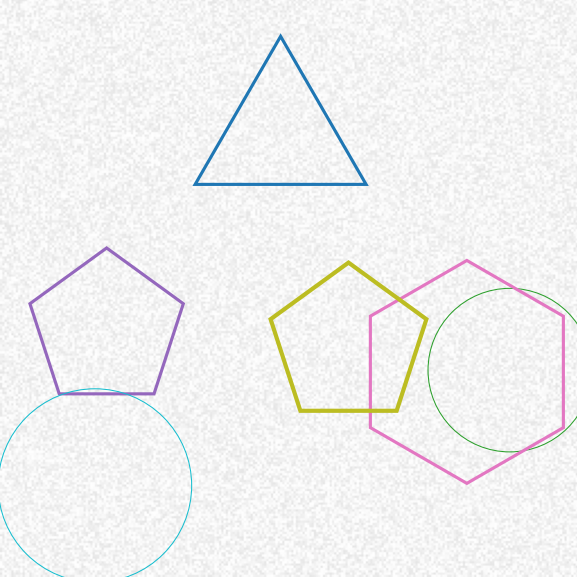[{"shape": "triangle", "thickness": 1.5, "radius": 0.85, "center": [0.486, 0.765]}, {"shape": "circle", "thickness": 0.5, "radius": 0.71, "center": [0.883, 0.358]}, {"shape": "pentagon", "thickness": 1.5, "radius": 0.7, "center": [0.185, 0.43]}, {"shape": "hexagon", "thickness": 1.5, "radius": 0.96, "center": [0.808, 0.355]}, {"shape": "pentagon", "thickness": 2, "radius": 0.71, "center": [0.603, 0.403]}, {"shape": "circle", "thickness": 0.5, "radius": 0.84, "center": [0.164, 0.158]}]